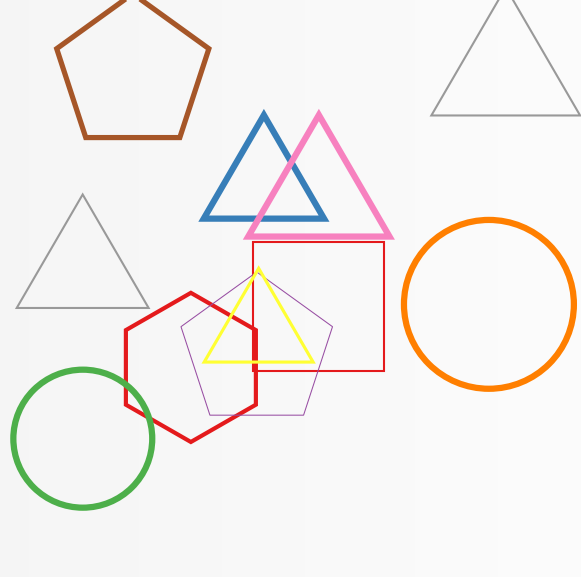[{"shape": "square", "thickness": 1, "radius": 0.56, "center": [0.548, 0.468]}, {"shape": "hexagon", "thickness": 2, "radius": 0.65, "center": [0.328, 0.363]}, {"shape": "triangle", "thickness": 3, "radius": 0.6, "center": [0.454, 0.68]}, {"shape": "circle", "thickness": 3, "radius": 0.6, "center": [0.142, 0.24]}, {"shape": "pentagon", "thickness": 0.5, "radius": 0.69, "center": [0.442, 0.391]}, {"shape": "circle", "thickness": 3, "radius": 0.73, "center": [0.841, 0.472]}, {"shape": "triangle", "thickness": 1.5, "radius": 0.54, "center": [0.445, 0.426]}, {"shape": "pentagon", "thickness": 2.5, "radius": 0.69, "center": [0.228, 0.872]}, {"shape": "triangle", "thickness": 3, "radius": 0.7, "center": [0.549, 0.66]}, {"shape": "triangle", "thickness": 1, "radius": 0.74, "center": [0.87, 0.873]}, {"shape": "triangle", "thickness": 1, "radius": 0.65, "center": [0.142, 0.531]}]